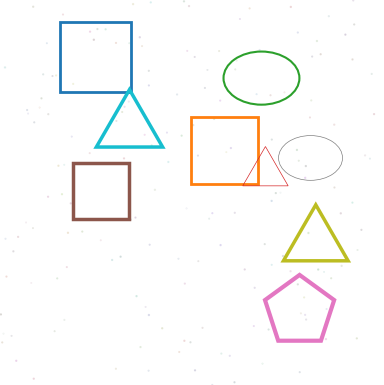[{"shape": "square", "thickness": 2, "radius": 0.46, "center": [0.248, 0.851]}, {"shape": "square", "thickness": 2, "radius": 0.43, "center": [0.584, 0.61]}, {"shape": "oval", "thickness": 1.5, "radius": 0.49, "center": [0.679, 0.797]}, {"shape": "triangle", "thickness": 0.5, "radius": 0.34, "center": [0.689, 0.551]}, {"shape": "square", "thickness": 2.5, "radius": 0.36, "center": [0.263, 0.504]}, {"shape": "pentagon", "thickness": 3, "radius": 0.47, "center": [0.778, 0.191]}, {"shape": "oval", "thickness": 0.5, "radius": 0.42, "center": [0.807, 0.59]}, {"shape": "triangle", "thickness": 2.5, "radius": 0.48, "center": [0.82, 0.371]}, {"shape": "triangle", "thickness": 2.5, "radius": 0.5, "center": [0.336, 0.668]}]